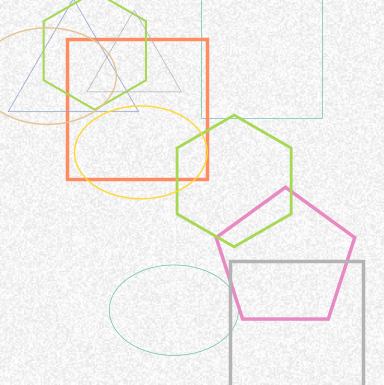[{"shape": "oval", "thickness": 0.5, "radius": 0.84, "center": [0.452, 0.194]}, {"shape": "square", "thickness": 0.5, "radius": 0.78, "center": [0.679, 0.85]}, {"shape": "square", "thickness": 2.5, "radius": 0.91, "center": [0.356, 0.718]}, {"shape": "triangle", "thickness": 0.5, "radius": 0.98, "center": [0.191, 0.808]}, {"shape": "pentagon", "thickness": 2.5, "radius": 0.95, "center": [0.741, 0.324]}, {"shape": "hexagon", "thickness": 2, "radius": 0.86, "center": [0.608, 0.53]}, {"shape": "hexagon", "thickness": 1.5, "radius": 0.77, "center": [0.246, 0.868]}, {"shape": "oval", "thickness": 1, "radius": 0.86, "center": [0.366, 0.604]}, {"shape": "oval", "thickness": 1, "radius": 0.9, "center": [0.123, 0.802]}, {"shape": "square", "thickness": 2.5, "radius": 0.86, "center": [0.771, 0.149]}, {"shape": "triangle", "thickness": 0.5, "radius": 0.71, "center": [0.348, 0.832]}]